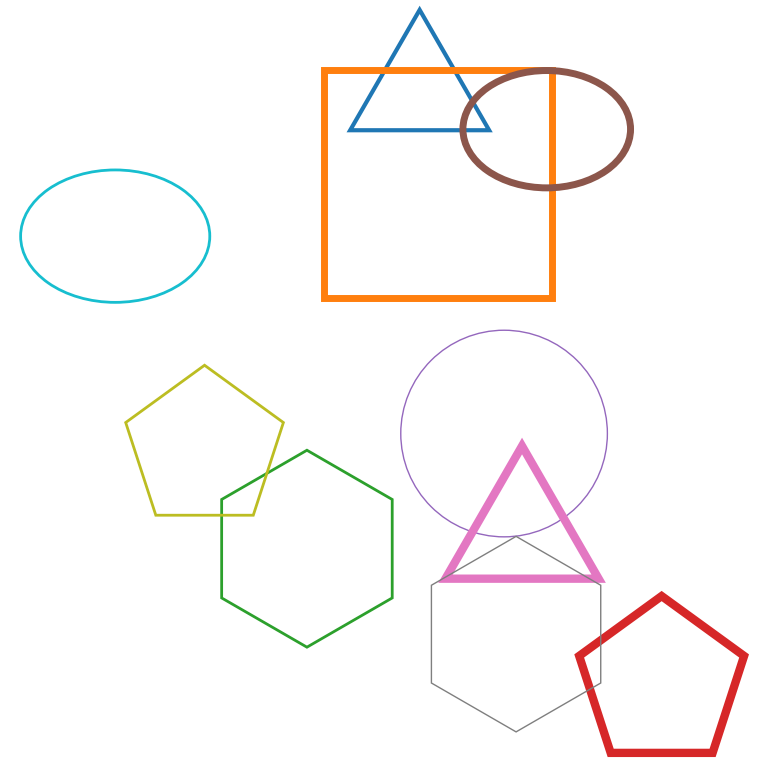[{"shape": "triangle", "thickness": 1.5, "radius": 0.52, "center": [0.545, 0.883]}, {"shape": "square", "thickness": 2.5, "radius": 0.74, "center": [0.569, 0.761]}, {"shape": "hexagon", "thickness": 1, "radius": 0.64, "center": [0.399, 0.287]}, {"shape": "pentagon", "thickness": 3, "radius": 0.56, "center": [0.859, 0.113]}, {"shape": "circle", "thickness": 0.5, "radius": 0.67, "center": [0.655, 0.437]}, {"shape": "oval", "thickness": 2.5, "radius": 0.54, "center": [0.71, 0.832]}, {"shape": "triangle", "thickness": 3, "radius": 0.57, "center": [0.678, 0.306]}, {"shape": "hexagon", "thickness": 0.5, "radius": 0.63, "center": [0.67, 0.176]}, {"shape": "pentagon", "thickness": 1, "radius": 0.54, "center": [0.266, 0.418]}, {"shape": "oval", "thickness": 1, "radius": 0.61, "center": [0.15, 0.693]}]